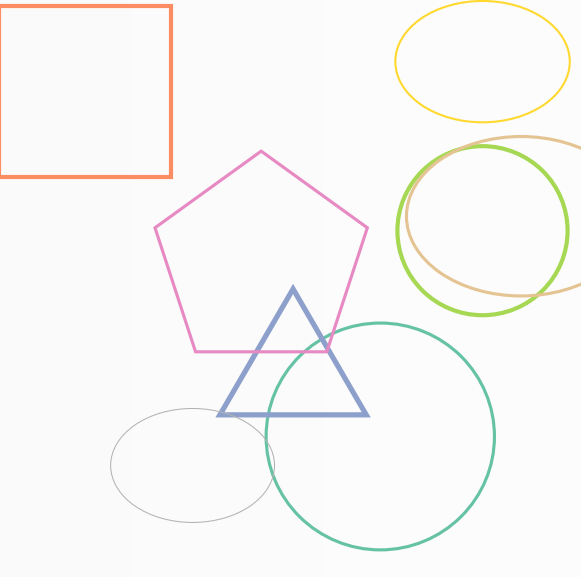[{"shape": "circle", "thickness": 1.5, "radius": 0.98, "center": [0.654, 0.243]}, {"shape": "square", "thickness": 2, "radius": 0.74, "center": [0.147, 0.84]}, {"shape": "triangle", "thickness": 2.5, "radius": 0.73, "center": [0.504, 0.353]}, {"shape": "pentagon", "thickness": 1.5, "radius": 0.96, "center": [0.449, 0.545]}, {"shape": "circle", "thickness": 2, "radius": 0.73, "center": [0.83, 0.6]}, {"shape": "oval", "thickness": 1, "radius": 0.75, "center": [0.83, 0.892]}, {"shape": "oval", "thickness": 1.5, "radius": 0.99, "center": [0.897, 0.625]}, {"shape": "oval", "thickness": 0.5, "radius": 0.7, "center": [0.331, 0.193]}]